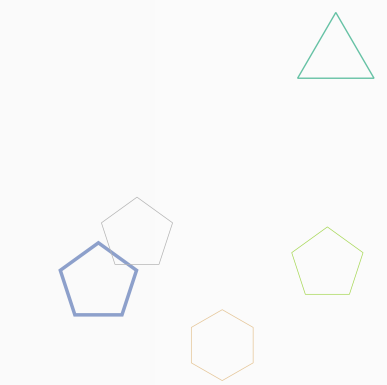[{"shape": "triangle", "thickness": 1, "radius": 0.57, "center": [0.867, 0.854]}, {"shape": "pentagon", "thickness": 2.5, "radius": 0.52, "center": [0.254, 0.266]}, {"shape": "pentagon", "thickness": 0.5, "radius": 0.48, "center": [0.845, 0.314]}, {"shape": "hexagon", "thickness": 0.5, "radius": 0.46, "center": [0.574, 0.104]}, {"shape": "pentagon", "thickness": 0.5, "radius": 0.48, "center": [0.354, 0.391]}]